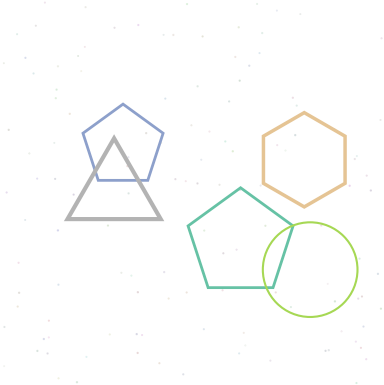[{"shape": "pentagon", "thickness": 2, "radius": 0.72, "center": [0.625, 0.369]}, {"shape": "pentagon", "thickness": 2, "radius": 0.55, "center": [0.32, 0.62]}, {"shape": "circle", "thickness": 1.5, "radius": 0.61, "center": [0.806, 0.3]}, {"shape": "hexagon", "thickness": 2.5, "radius": 0.61, "center": [0.79, 0.585]}, {"shape": "triangle", "thickness": 3, "radius": 0.7, "center": [0.296, 0.501]}]